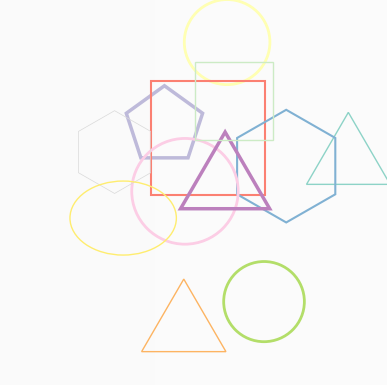[{"shape": "triangle", "thickness": 1, "radius": 0.62, "center": [0.899, 0.583]}, {"shape": "circle", "thickness": 2, "radius": 0.55, "center": [0.586, 0.891]}, {"shape": "pentagon", "thickness": 2.5, "radius": 0.52, "center": [0.424, 0.674]}, {"shape": "square", "thickness": 1.5, "radius": 0.74, "center": [0.536, 0.642]}, {"shape": "hexagon", "thickness": 1.5, "radius": 0.73, "center": [0.739, 0.568]}, {"shape": "triangle", "thickness": 1, "radius": 0.63, "center": [0.474, 0.149]}, {"shape": "circle", "thickness": 2, "radius": 0.52, "center": [0.681, 0.217]}, {"shape": "circle", "thickness": 2, "radius": 0.69, "center": [0.477, 0.503]}, {"shape": "hexagon", "thickness": 0.5, "radius": 0.54, "center": [0.296, 0.605]}, {"shape": "triangle", "thickness": 2.5, "radius": 0.66, "center": [0.581, 0.524]}, {"shape": "square", "thickness": 1, "radius": 0.51, "center": [0.604, 0.738]}, {"shape": "oval", "thickness": 1, "radius": 0.69, "center": [0.318, 0.434]}]